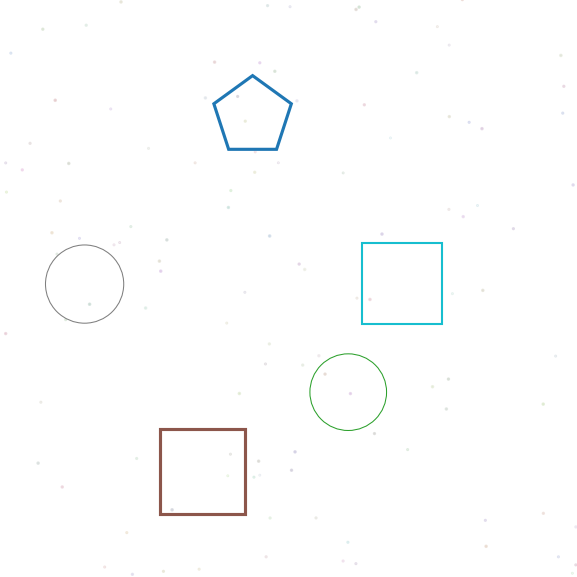[{"shape": "pentagon", "thickness": 1.5, "radius": 0.35, "center": [0.437, 0.798]}, {"shape": "circle", "thickness": 0.5, "radius": 0.33, "center": [0.603, 0.32]}, {"shape": "square", "thickness": 1.5, "radius": 0.37, "center": [0.35, 0.183]}, {"shape": "circle", "thickness": 0.5, "radius": 0.34, "center": [0.147, 0.507]}, {"shape": "square", "thickness": 1, "radius": 0.35, "center": [0.697, 0.508]}]